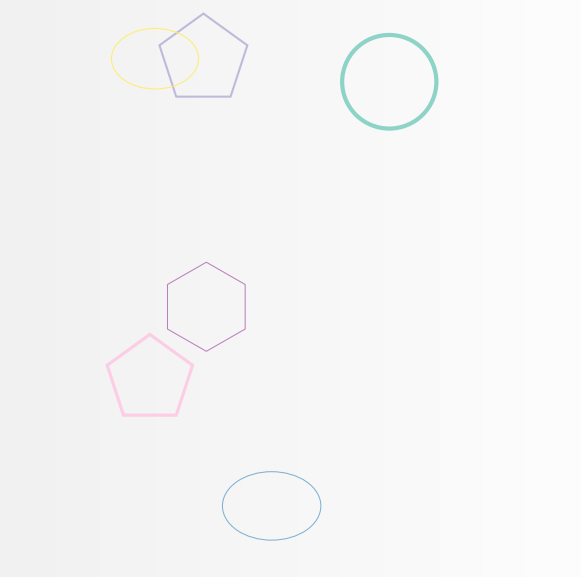[{"shape": "circle", "thickness": 2, "radius": 0.41, "center": [0.67, 0.858]}, {"shape": "pentagon", "thickness": 1, "radius": 0.4, "center": [0.35, 0.896]}, {"shape": "oval", "thickness": 0.5, "radius": 0.42, "center": [0.467, 0.123]}, {"shape": "pentagon", "thickness": 1.5, "radius": 0.39, "center": [0.258, 0.343]}, {"shape": "hexagon", "thickness": 0.5, "radius": 0.39, "center": [0.355, 0.468]}, {"shape": "oval", "thickness": 0.5, "radius": 0.37, "center": [0.267, 0.897]}]